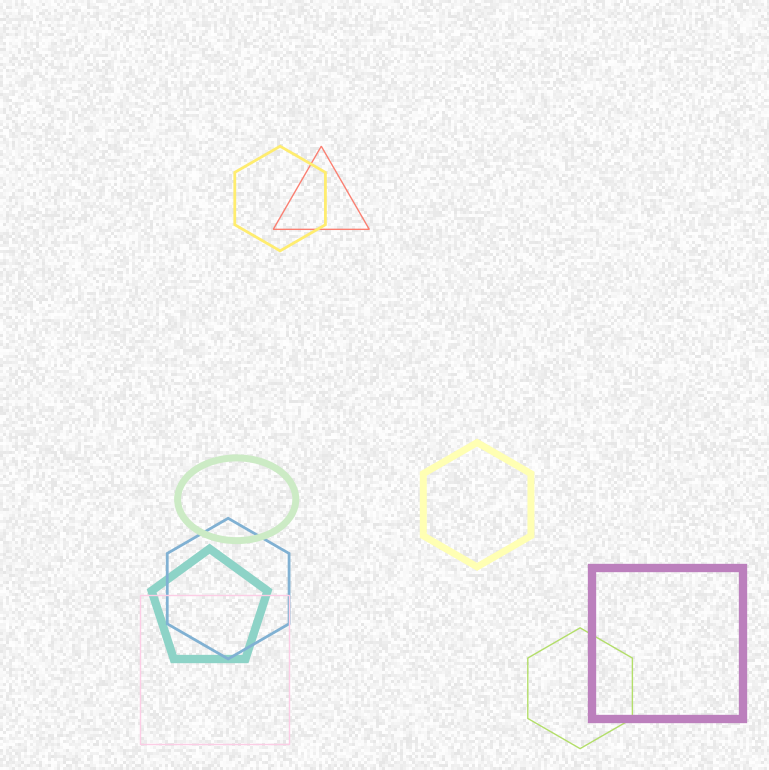[{"shape": "pentagon", "thickness": 3, "radius": 0.4, "center": [0.272, 0.208]}, {"shape": "hexagon", "thickness": 2.5, "radius": 0.4, "center": [0.62, 0.345]}, {"shape": "triangle", "thickness": 0.5, "radius": 0.36, "center": [0.417, 0.738]}, {"shape": "hexagon", "thickness": 1, "radius": 0.46, "center": [0.296, 0.236]}, {"shape": "hexagon", "thickness": 0.5, "radius": 0.39, "center": [0.753, 0.106]}, {"shape": "square", "thickness": 0.5, "radius": 0.48, "center": [0.279, 0.13]}, {"shape": "square", "thickness": 3, "radius": 0.49, "center": [0.867, 0.164]}, {"shape": "oval", "thickness": 2.5, "radius": 0.38, "center": [0.307, 0.352]}, {"shape": "hexagon", "thickness": 1, "radius": 0.34, "center": [0.364, 0.742]}]